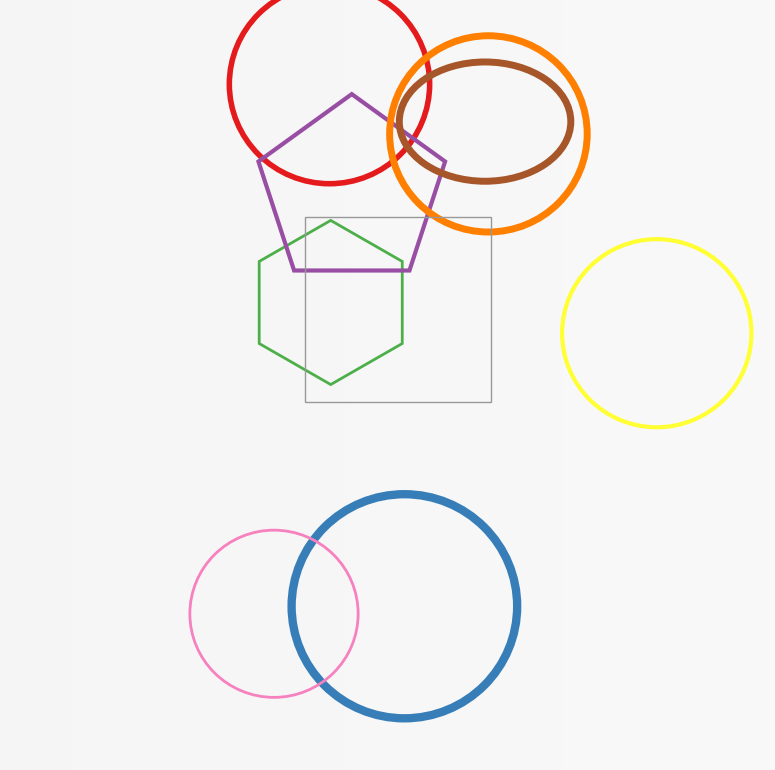[{"shape": "circle", "thickness": 2, "radius": 0.65, "center": [0.425, 0.891]}, {"shape": "circle", "thickness": 3, "radius": 0.73, "center": [0.522, 0.213]}, {"shape": "hexagon", "thickness": 1, "radius": 0.53, "center": [0.427, 0.607]}, {"shape": "pentagon", "thickness": 1.5, "radius": 0.63, "center": [0.454, 0.751]}, {"shape": "circle", "thickness": 2.5, "radius": 0.64, "center": [0.63, 0.826]}, {"shape": "circle", "thickness": 1.5, "radius": 0.61, "center": [0.847, 0.567]}, {"shape": "oval", "thickness": 2.5, "radius": 0.55, "center": [0.626, 0.842]}, {"shape": "circle", "thickness": 1, "radius": 0.54, "center": [0.354, 0.203]}, {"shape": "square", "thickness": 0.5, "radius": 0.6, "center": [0.514, 0.598]}]